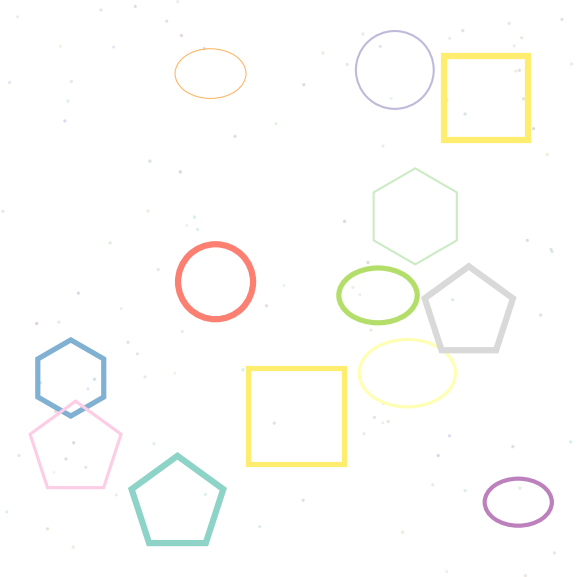[{"shape": "pentagon", "thickness": 3, "radius": 0.42, "center": [0.307, 0.126]}, {"shape": "oval", "thickness": 1.5, "radius": 0.42, "center": [0.705, 0.353]}, {"shape": "circle", "thickness": 1, "radius": 0.34, "center": [0.684, 0.878]}, {"shape": "circle", "thickness": 3, "radius": 0.32, "center": [0.373, 0.511]}, {"shape": "hexagon", "thickness": 2.5, "radius": 0.33, "center": [0.123, 0.345]}, {"shape": "oval", "thickness": 0.5, "radius": 0.31, "center": [0.365, 0.872]}, {"shape": "oval", "thickness": 2.5, "radius": 0.34, "center": [0.655, 0.488]}, {"shape": "pentagon", "thickness": 1.5, "radius": 0.41, "center": [0.131, 0.222]}, {"shape": "pentagon", "thickness": 3, "radius": 0.4, "center": [0.812, 0.458]}, {"shape": "oval", "thickness": 2, "radius": 0.29, "center": [0.897, 0.13]}, {"shape": "hexagon", "thickness": 1, "radius": 0.42, "center": [0.719, 0.624]}, {"shape": "square", "thickness": 3, "radius": 0.37, "center": [0.842, 0.83]}, {"shape": "square", "thickness": 2.5, "radius": 0.41, "center": [0.512, 0.278]}]